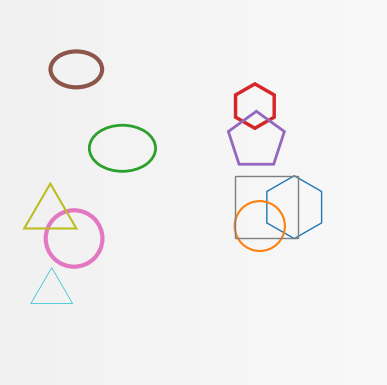[{"shape": "hexagon", "thickness": 1, "radius": 0.41, "center": [0.759, 0.462]}, {"shape": "circle", "thickness": 1.5, "radius": 0.32, "center": [0.67, 0.413]}, {"shape": "oval", "thickness": 2, "radius": 0.43, "center": [0.316, 0.615]}, {"shape": "hexagon", "thickness": 2.5, "radius": 0.29, "center": [0.658, 0.724]}, {"shape": "pentagon", "thickness": 2, "radius": 0.38, "center": [0.662, 0.635]}, {"shape": "oval", "thickness": 3, "radius": 0.33, "center": [0.197, 0.82]}, {"shape": "circle", "thickness": 3, "radius": 0.37, "center": [0.191, 0.381]}, {"shape": "square", "thickness": 1, "radius": 0.4, "center": [0.688, 0.463]}, {"shape": "triangle", "thickness": 1.5, "radius": 0.39, "center": [0.13, 0.445]}, {"shape": "triangle", "thickness": 0.5, "radius": 0.31, "center": [0.133, 0.243]}]